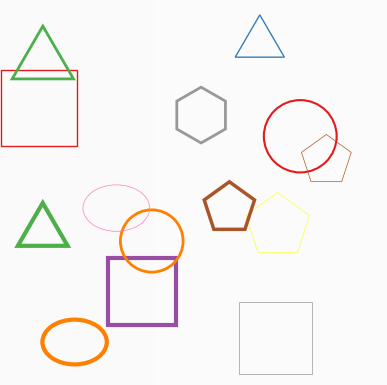[{"shape": "square", "thickness": 1, "radius": 0.49, "center": [0.101, 0.719]}, {"shape": "circle", "thickness": 1.5, "radius": 0.47, "center": [0.775, 0.646]}, {"shape": "triangle", "thickness": 1, "radius": 0.37, "center": [0.67, 0.888]}, {"shape": "triangle", "thickness": 3, "radius": 0.37, "center": [0.11, 0.399]}, {"shape": "triangle", "thickness": 2, "radius": 0.46, "center": [0.111, 0.841]}, {"shape": "square", "thickness": 3, "radius": 0.44, "center": [0.367, 0.242]}, {"shape": "oval", "thickness": 3, "radius": 0.42, "center": [0.193, 0.112]}, {"shape": "circle", "thickness": 2, "radius": 0.4, "center": [0.392, 0.374]}, {"shape": "pentagon", "thickness": 0.5, "radius": 0.43, "center": [0.717, 0.413]}, {"shape": "pentagon", "thickness": 2.5, "radius": 0.34, "center": [0.592, 0.46]}, {"shape": "pentagon", "thickness": 0.5, "radius": 0.34, "center": [0.842, 0.583]}, {"shape": "oval", "thickness": 0.5, "radius": 0.43, "center": [0.3, 0.46]}, {"shape": "square", "thickness": 0.5, "radius": 0.47, "center": [0.711, 0.122]}, {"shape": "hexagon", "thickness": 2, "radius": 0.36, "center": [0.519, 0.701]}]